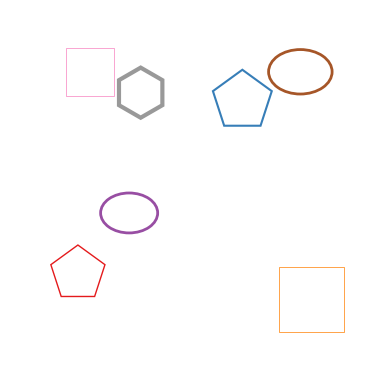[{"shape": "pentagon", "thickness": 1, "radius": 0.37, "center": [0.202, 0.29]}, {"shape": "pentagon", "thickness": 1.5, "radius": 0.4, "center": [0.63, 0.738]}, {"shape": "oval", "thickness": 2, "radius": 0.37, "center": [0.335, 0.447]}, {"shape": "square", "thickness": 0.5, "radius": 0.42, "center": [0.81, 0.222]}, {"shape": "oval", "thickness": 2, "radius": 0.41, "center": [0.78, 0.814]}, {"shape": "square", "thickness": 0.5, "radius": 0.31, "center": [0.234, 0.813]}, {"shape": "hexagon", "thickness": 3, "radius": 0.33, "center": [0.365, 0.759]}]